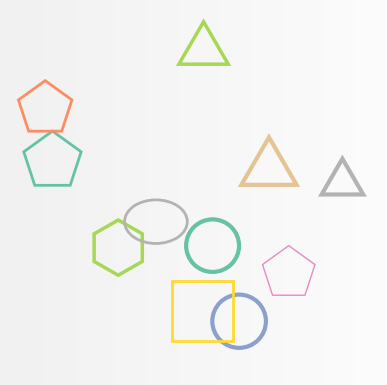[{"shape": "pentagon", "thickness": 2, "radius": 0.39, "center": [0.135, 0.582]}, {"shape": "circle", "thickness": 3, "radius": 0.34, "center": [0.549, 0.362]}, {"shape": "pentagon", "thickness": 2, "radius": 0.36, "center": [0.117, 0.718]}, {"shape": "circle", "thickness": 3, "radius": 0.35, "center": [0.617, 0.166]}, {"shape": "pentagon", "thickness": 1, "radius": 0.36, "center": [0.745, 0.291]}, {"shape": "triangle", "thickness": 2.5, "radius": 0.37, "center": [0.525, 0.87]}, {"shape": "hexagon", "thickness": 2.5, "radius": 0.36, "center": [0.305, 0.357]}, {"shape": "square", "thickness": 2, "radius": 0.39, "center": [0.522, 0.192]}, {"shape": "triangle", "thickness": 3, "radius": 0.41, "center": [0.694, 0.561]}, {"shape": "triangle", "thickness": 3, "radius": 0.31, "center": [0.884, 0.526]}, {"shape": "oval", "thickness": 2, "radius": 0.4, "center": [0.402, 0.424]}]